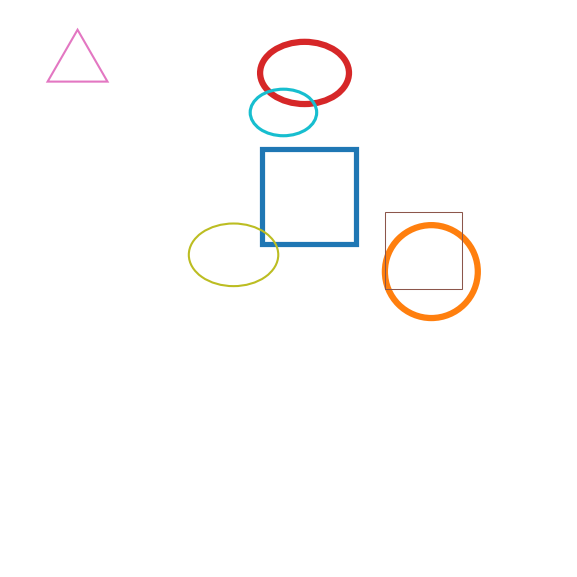[{"shape": "square", "thickness": 2.5, "radius": 0.41, "center": [0.535, 0.659]}, {"shape": "circle", "thickness": 3, "radius": 0.4, "center": [0.747, 0.529]}, {"shape": "oval", "thickness": 3, "radius": 0.38, "center": [0.527, 0.873]}, {"shape": "square", "thickness": 0.5, "radius": 0.33, "center": [0.734, 0.565]}, {"shape": "triangle", "thickness": 1, "radius": 0.3, "center": [0.134, 0.888]}, {"shape": "oval", "thickness": 1, "radius": 0.39, "center": [0.404, 0.558]}, {"shape": "oval", "thickness": 1.5, "radius": 0.29, "center": [0.491, 0.804]}]